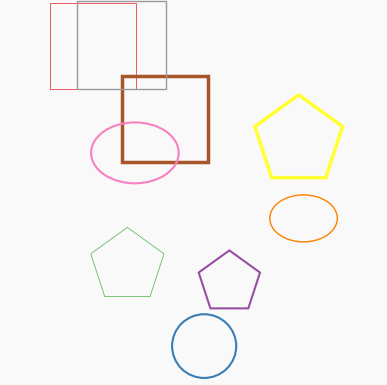[{"shape": "square", "thickness": 0.5, "radius": 0.56, "center": [0.241, 0.88]}, {"shape": "circle", "thickness": 1.5, "radius": 0.41, "center": [0.527, 0.101]}, {"shape": "pentagon", "thickness": 0.5, "radius": 0.5, "center": [0.329, 0.31]}, {"shape": "pentagon", "thickness": 1.5, "radius": 0.42, "center": [0.592, 0.266]}, {"shape": "oval", "thickness": 1, "radius": 0.44, "center": [0.783, 0.433]}, {"shape": "pentagon", "thickness": 2.5, "radius": 0.59, "center": [0.771, 0.635]}, {"shape": "square", "thickness": 2.5, "radius": 0.56, "center": [0.427, 0.691]}, {"shape": "oval", "thickness": 1.5, "radius": 0.56, "center": [0.348, 0.603]}, {"shape": "square", "thickness": 1, "radius": 0.57, "center": [0.314, 0.883]}]